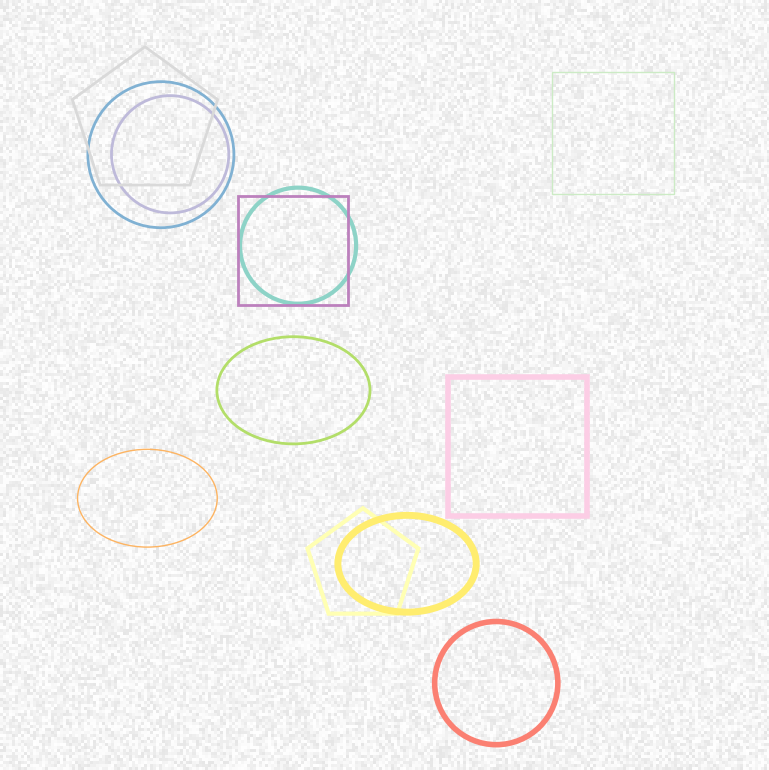[{"shape": "circle", "thickness": 1.5, "radius": 0.38, "center": [0.387, 0.681]}, {"shape": "pentagon", "thickness": 1.5, "radius": 0.38, "center": [0.471, 0.264]}, {"shape": "circle", "thickness": 1, "radius": 0.38, "center": [0.221, 0.8]}, {"shape": "circle", "thickness": 2, "radius": 0.4, "center": [0.644, 0.113]}, {"shape": "circle", "thickness": 1, "radius": 0.47, "center": [0.209, 0.799]}, {"shape": "oval", "thickness": 0.5, "radius": 0.45, "center": [0.191, 0.353]}, {"shape": "oval", "thickness": 1, "radius": 0.5, "center": [0.381, 0.493]}, {"shape": "square", "thickness": 2, "radius": 0.45, "center": [0.672, 0.42]}, {"shape": "pentagon", "thickness": 1, "radius": 0.5, "center": [0.188, 0.84]}, {"shape": "square", "thickness": 1, "radius": 0.35, "center": [0.381, 0.675]}, {"shape": "square", "thickness": 0.5, "radius": 0.39, "center": [0.796, 0.827]}, {"shape": "oval", "thickness": 2.5, "radius": 0.45, "center": [0.529, 0.268]}]